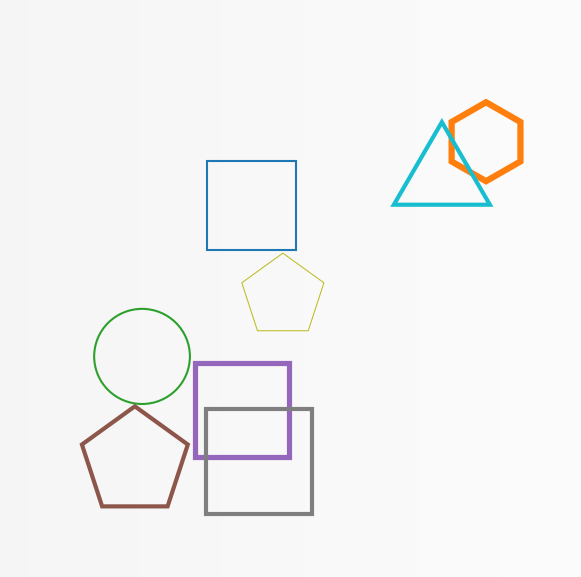[{"shape": "square", "thickness": 1, "radius": 0.39, "center": [0.433, 0.643]}, {"shape": "hexagon", "thickness": 3, "radius": 0.34, "center": [0.836, 0.754]}, {"shape": "circle", "thickness": 1, "radius": 0.41, "center": [0.244, 0.382]}, {"shape": "square", "thickness": 2.5, "radius": 0.41, "center": [0.417, 0.289]}, {"shape": "pentagon", "thickness": 2, "radius": 0.48, "center": [0.232, 0.2]}, {"shape": "square", "thickness": 2, "radius": 0.45, "center": [0.446, 0.2]}, {"shape": "pentagon", "thickness": 0.5, "radius": 0.37, "center": [0.487, 0.486]}, {"shape": "triangle", "thickness": 2, "radius": 0.48, "center": [0.76, 0.692]}]